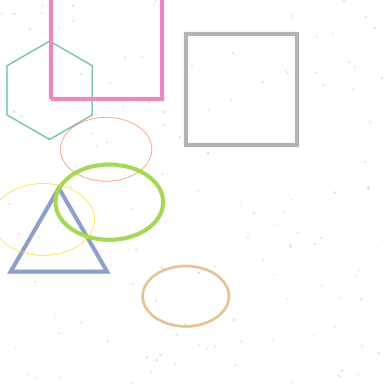[{"shape": "hexagon", "thickness": 1, "radius": 0.64, "center": [0.129, 0.765]}, {"shape": "oval", "thickness": 0.5, "radius": 0.59, "center": [0.276, 0.612]}, {"shape": "triangle", "thickness": 3, "radius": 0.72, "center": [0.153, 0.367]}, {"shape": "square", "thickness": 3, "radius": 0.72, "center": [0.277, 0.888]}, {"shape": "oval", "thickness": 3, "radius": 0.7, "center": [0.284, 0.475]}, {"shape": "oval", "thickness": 0.5, "radius": 0.67, "center": [0.112, 0.43]}, {"shape": "oval", "thickness": 2, "radius": 0.56, "center": [0.483, 0.231]}, {"shape": "square", "thickness": 3, "radius": 0.72, "center": [0.628, 0.768]}]